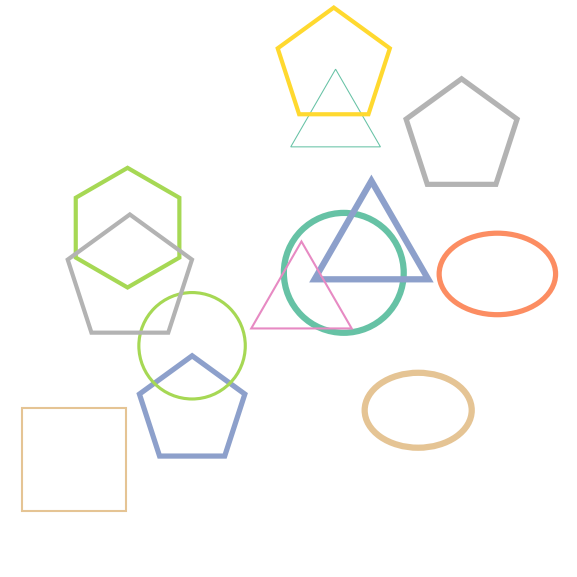[{"shape": "triangle", "thickness": 0.5, "radius": 0.45, "center": [0.581, 0.79]}, {"shape": "circle", "thickness": 3, "radius": 0.52, "center": [0.595, 0.527]}, {"shape": "oval", "thickness": 2.5, "radius": 0.5, "center": [0.861, 0.525]}, {"shape": "triangle", "thickness": 3, "radius": 0.57, "center": [0.643, 0.572]}, {"shape": "pentagon", "thickness": 2.5, "radius": 0.48, "center": [0.333, 0.287]}, {"shape": "triangle", "thickness": 1, "radius": 0.5, "center": [0.522, 0.481]}, {"shape": "hexagon", "thickness": 2, "radius": 0.52, "center": [0.221, 0.605]}, {"shape": "circle", "thickness": 1.5, "radius": 0.46, "center": [0.333, 0.4]}, {"shape": "pentagon", "thickness": 2, "radius": 0.51, "center": [0.578, 0.884]}, {"shape": "square", "thickness": 1, "radius": 0.45, "center": [0.128, 0.203]}, {"shape": "oval", "thickness": 3, "radius": 0.46, "center": [0.724, 0.289]}, {"shape": "pentagon", "thickness": 2.5, "radius": 0.51, "center": [0.799, 0.762]}, {"shape": "pentagon", "thickness": 2, "radius": 0.57, "center": [0.225, 0.515]}]